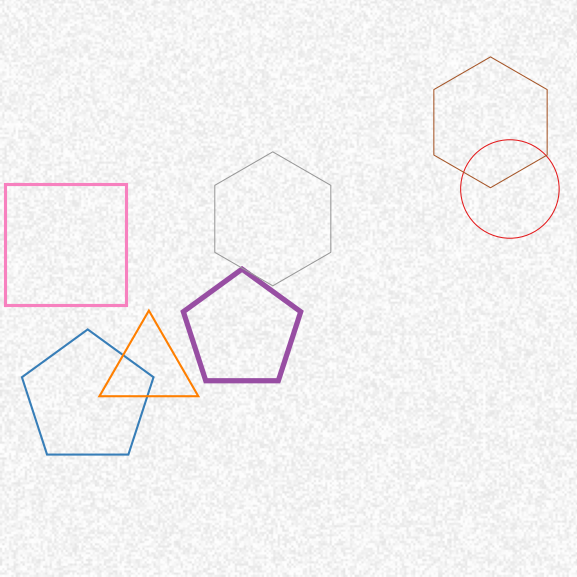[{"shape": "circle", "thickness": 0.5, "radius": 0.43, "center": [0.883, 0.672]}, {"shape": "pentagon", "thickness": 1, "radius": 0.6, "center": [0.152, 0.309]}, {"shape": "pentagon", "thickness": 2.5, "radius": 0.53, "center": [0.419, 0.426]}, {"shape": "triangle", "thickness": 1, "radius": 0.49, "center": [0.258, 0.362]}, {"shape": "hexagon", "thickness": 0.5, "radius": 0.57, "center": [0.849, 0.787]}, {"shape": "square", "thickness": 1.5, "radius": 0.52, "center": [0.113, 0.576]}, {"shape": "hexagon", "thickness": 0.5, "radius": 0.58, "center": [0.472, 0.62]}]